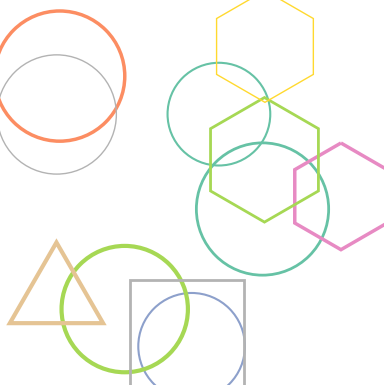[{"shape": "circle", "thickness": 2, "radius": 0.86, "center": [0.682, 0.457]}, {"shape": "circle", "thickness": 1.5, "radius": 0.67, "center": [0.569, 0.704]}, {"shape": "circle", "thickness": 2.5, "radius": 0.85, "center": [0.155, 0.802]}, {"shape": "circle", "thickness": 1.5, "radius": 0.69, "center": [0.498, 0.101]}, {"shape": "hexagon", "thickness": 2.5, "radius": 0.69, "center": [0.886, 0.49]}, {"shape": "hexagon", "thickness": 2, "radius": 0.81, "center": [0.687, 0.585]}, {"shape": "circle", "thickness": 3, "radius": 0.82, "center": [0.324, 0.197]}, {"shape": "hexagon", "thickness": 1, "radius": 0.73, "center": [0.688, 0.879]}, {"shape": "triangle", "thickness": 3, "radius": 0.7, "center": [0.147, 0.231]}, {"shape": "circle", "thickness": 1, "radius": 0.77, "center": [0.147, 0.703]}, {"shape": "square", "thickness": 2, "radius": 0.74, "center": [0.485, 0.125]}]